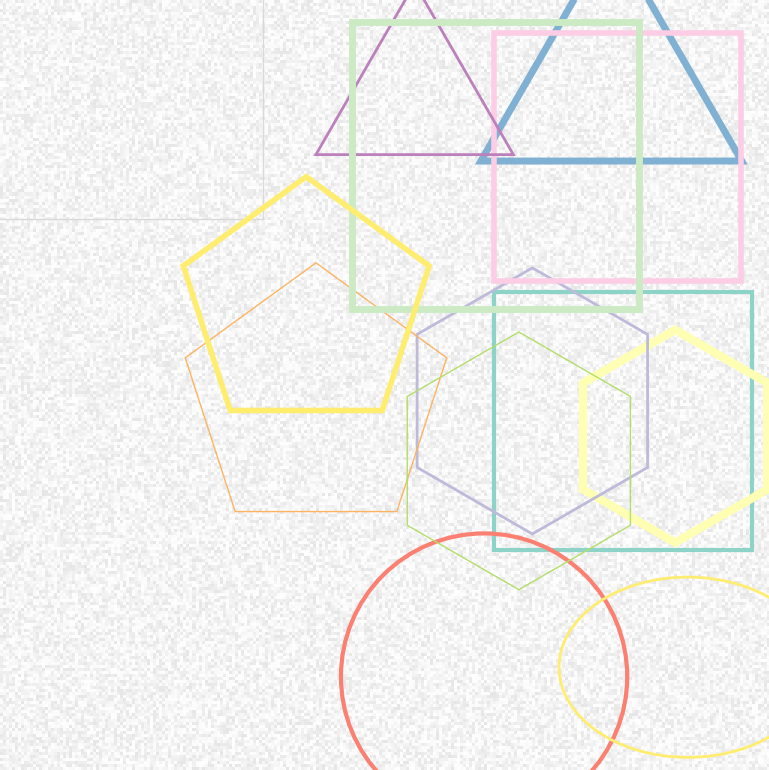[{"shape": "square", "thickness": 1.5, "radius": 0.84, "center": [0.809, 0.454]}, {"shape": "hexagon", "thickness": 3, "radius": 0.69, "center": [0.877, 0.434]}, {"shape": "hexagon", "thickness": 1, "radius": 0.86, "center": [0.691, 0.479]}, {"shape": "circle", "thickness": 1.5, "radius": 0.93, "center": [0.629, 0.121]}, {"shape": "triangle", "thickness": 2.5, "radius": 0.98, "center": [0.794, 0.889]}, {"shape": "pentagon", "thickness": 0.5, "radius": 0.89, "center": [0.41, 0.48]}, {"shape": "hexagon", "thickness": 0.5, "radius": 0.84, "center": [0.674, 0.401]}, {"shape": "square", "thickness": 2, "radius": 0.8, "center": [0.802, 0.796]}, {"shape": "square", "thickness": 0.5, "radius": 0.9, "center": [0.162, 0.896]}, {"shape": "triangle", "thickness": 1, "radius": 0.74, "center": [0.538, 0.873]}, {"shape": "square", "thickness": 2.5, "radius": 0.93, "center": [0.643, 0.785]}, {"shape": "pentagon", "thickness": 2, "radius": 0.84, "center": [0.398, 0.603]}, {"shape": "oval", "thickness": 1, "radius": 0.84, "center": [0.893, 0.133]}]